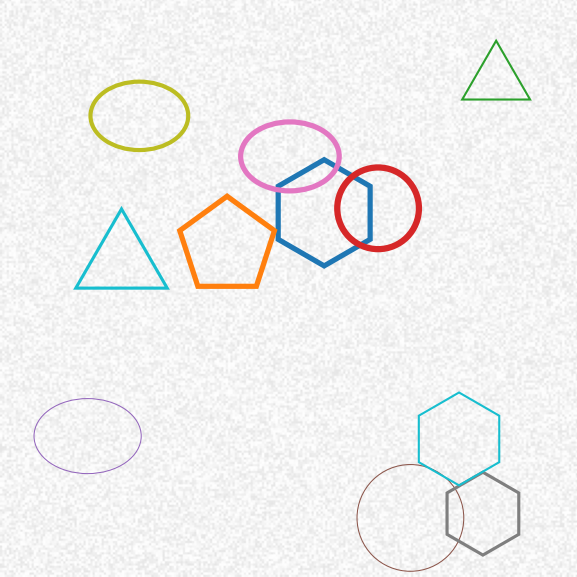[{"shape": "hexagon", "thickness": 2.5, "radius": 0.46, "center": [0.561, 0.631]}, {"shape": "pentagon", "thickness": 2.5, "radius": 0.43, "center": [0.393, 0.573]}, {"shape": "triangle", "thickness": 1, "radius": 0.34, "center": [0.859, 0.861]}, {"shape": "circle", "thickness": 3, "radius": 0.35, "center": [0.655, 0.638]}, {"shape": "oval", "thickness": 0.5, "radius": 0.46, "center": [0.152, 0.244]}, {"shape": "circle", "thickness": 0.5, "radius": 0.46, "center": [0.711, 0.102]}, {"shape": "oval", "thickness": 2.5, "radius": 0.43, "center": [0.502, 0.728]}, {"shape": "hexagon", "thickness": 1.5, "radius": 0.36, "center": [0.836, 0.11]}, {"shape": "oval", "thickness": 2, "radius": 0.42, "center": [0.241, 0.799]}, {"shape": "hexagon", "thickness": 1, "radius": 0.4, "center": [0.795, 0.239]}, {"shape": "triangle", "thickness": 1.5, "radius": 0.46, "center": [0.21, 0.546]}]